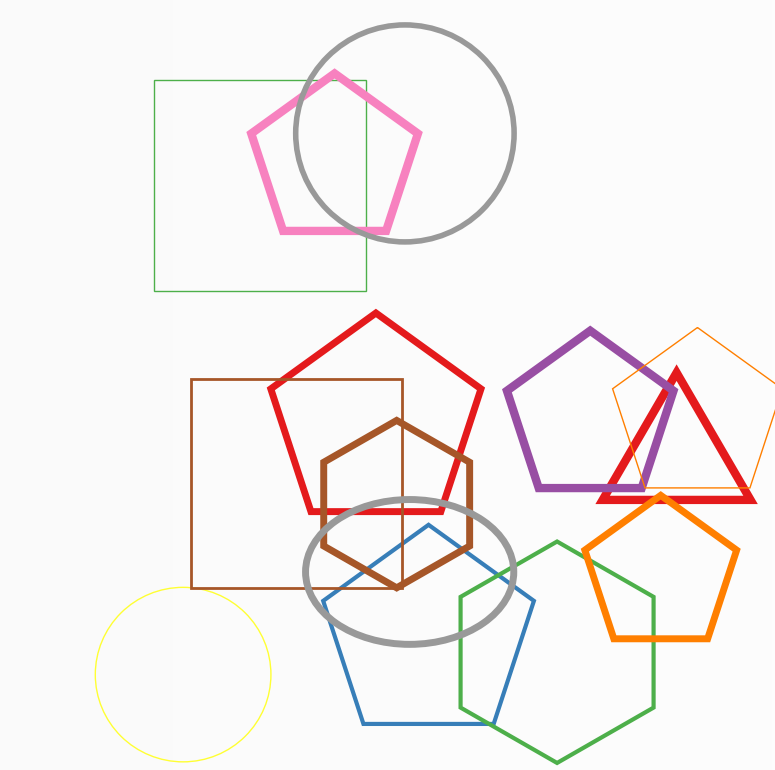[{"shape": "pentagon", "thickness": 2.5, "radius": 0.71, "center": [0.485, 0.451]}, {"shape": "triangle", "thickness": 3, "radius": 0.55, "center": [0.873, 0.406]}, {"shape": "pentagon", "thickness": 1.5, "radius": 0.71, "center": [0.553, 0.175]}, {"shape": "square", "thickness": 0.5, "radius": 0.68, "center": [0.336, 0.759]}, {"shape": "hexagon", "thickness": 1.5, "radius": 0.72, "center": [0.719, 0.153]}, {"shape": "pentagon", "thickness": 3, "radius": 0.56, "center": [0.762, 0.458]}, {"shape": "pentagon", "thickness": 0.5, "radius": 0.58, "center": [0.9, 0.46]}, {"shape": "pentagon", "thickness": 2.5, "radius": 0.51, "center": [0.853, 0.254]}, {"shape": "circle", "thickness": 0.5, "radius": 0.57, "center": [0.236, 0.124]}, {"shape": "square", "thickness": 1, "radius": 0.68, "center": [0.383, 0.372]}, {"shape": "hexagon", "thickness": 2.5, "radius": 0.54, "center": [0.512, 0.345]}, {"shape": "pentagon", "thickness": 3, "radius": 0.57, "center": [0.432, 0.792]}, {"shape": "circle", "thickness": 2, "radius": 0.7, "center": [0.522, 0.827]}, {"shape": "oval", "thickness": 2.5, "radius": 0.67, "center": [0.529, 0.257]}]